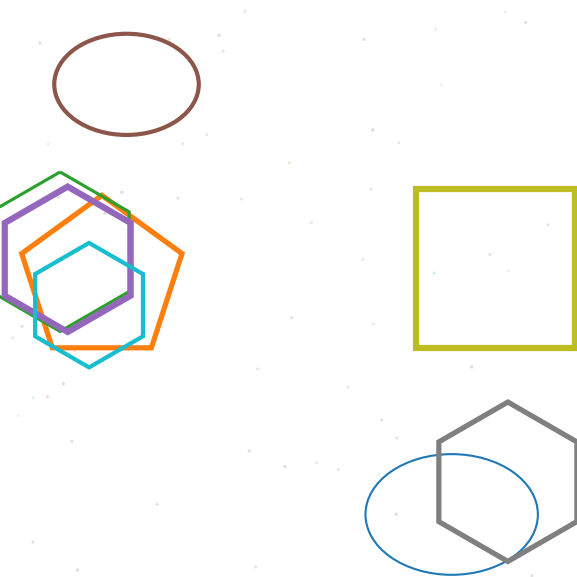[{"shape": "oval", "thickness": 1, "radius": 0.75, "center": [0.782, 0.108]}, {"shape": "pentagon", "thickness": 2.5, "radius": 0.73, "center": [0.176, 0.515]}, {"shape": "hexagon", "thickness": 1.5, "radius": 0.69, "center": [0.104, 0.563]}, {"shape": "hexagon", "thickness": 3, "radius": 0.63, "center": [0.117, 0.55]}, {"shape": "oval", "thickness": 2, "radius": 0.63, "center": [0.219, 0.853]}, {"shape": "hexagon", "thickness": 2.5, "radius": 0.69, "center": [0.879, 0.165]}, {"shape": "square", "thickness": 3, "radius": 0.69, "center": [0.857, 0.534]}, {"shape": "hexagon", "thickness": 2, "radius": 0.54, "center": [0.154, 0.471]}]